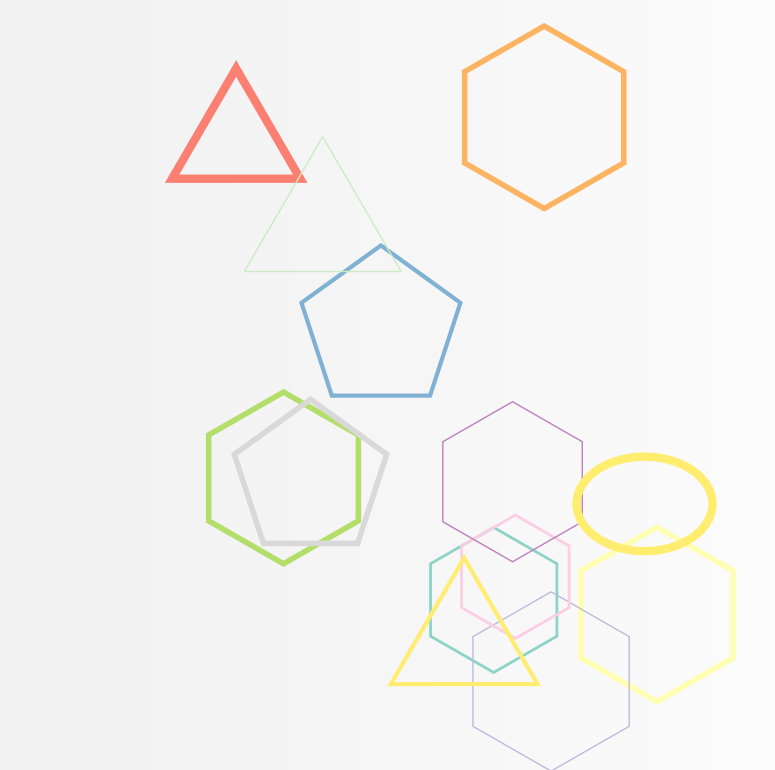[{"shape": "hexagon", "thickness": 1, "radius": 0.47, "center": [0.637, 0.221]}, {"shape": "hexagon", "thickness": 2, "radius": 0.57, "center": [0.848, 0.202]}, {"shape": "hexagon", "thickness": 0.5, "radius": 0.58, "center": [0.711, 0.115]}, {"shape": "triangle", "thickness": 3, "radius": 0.48, "center": [0.305, 0.816]}, {"shape": "pentagon", "thickness": 1.5, "radius": 0.54, "center": [0.492, 0.573]}, {"shape": "hexagon", "thickness": 2, "radius": 0.59, "center": [0.702, 0.848]}, {"shape": "hexagon", "thickness": 2, "radius": 0.56, "center": [0.366, 0.379]}, {"shape": "hexagon", "thickness": 1, "radius": 0.4, "center": [0.665, 0.251]}, {"shape": "pentagon", "thickness": 2, "radius": 0.52, "center": [0.401, 0.378]}, {"shape": "hexagon", "thickness": 0.5, "radius": 0.52, "center": [0.661, 0.374]}, {"shape": "triangle", "thickness": 0.5, "radius": 0.58, "center": [0.416, 0.706]}, {"shape": "oval", "thickness": 3, "radius": 0.44, "center": [0.832, 0.346]}, {"shape": "triangle", "thickness": 1.5, "radius": 0.55, "center": [0.599, 0.166]}]